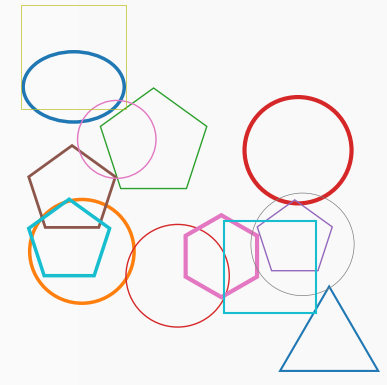[{"shape": "oval", "thickness": 2.5, "radius": 0.65, "center": [0.19, 0.774]}, {"shape": "triangle", "thickness": 1.5, "radius": 0.73, "center": [0.849, 0.11]}, {"shape": "circle", "thickness": 2.5, "radius": 0.67, "center": [0.211, 0.347]}, {"shape": "pentagon", "thickness": 1, "radius": 0.72, "center": [0.396, 0.627]}, {"shape": "circle", "thickness": 1, "radius": 0.67, "center": [0.458, 0.284]}, {"shape": "circle", "thickness": 3, "radius": 0.69, "center": [0.769, 0.61]}, {"shape": "pentagon", "thickness": 1, "radius": 0.51, "center": [0.761, 0.379]}, {"shape": "pentagon", "thickness": 2, "radius": 0.59, "center": [0.186, 0.504]}, {"shape": "circle", "thickness": 1, "radius": 0.51, "center": [0.301, 0.638]}, {"shape": "hexagon", "thickness": 3, "radius": 0.53, "center": [0.571, 0.335]}, {"shape": "circle", "thickness": 0.5, "radius": 0.67, "center": [0.781, 0.365]}, {"shape": "square", "thickness": 0.5, "radius": 0.67, "center": [0.19, 0.853]}, {"shape": "square", "thickness": 1.5, "radius": 0.6, "center": [0.697, 0.307]}, {"shape": "pentagon", "thickness": 2.5, "radius": 0.55, "center": [0.178, 0.373]}]